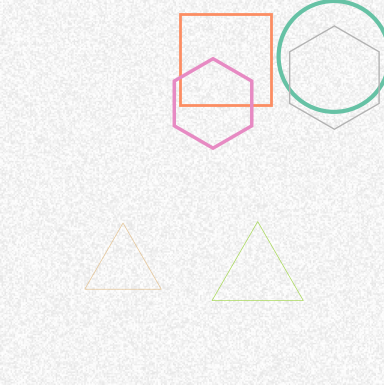[{"shape": "circle", "thickness": 3, "radius": 0.72, "center": [0.868, 0.853]}, {"shape": "square", "thickness": 2, "radius": 0.59, "center": [0.585, 0.845]}, {"shape": "hexagon", "thickness": 2.5, "radius": 0.58, "center": [0.553, 0.731]}, {"shape": "triangle", "thickness": 0.5, "radius": 0.68, "center": [0.669, 0.288]}, {"shape": "triangle", "thickness": 0.5, "radius": 0.57, "center": [0.32, 0.306]}, {"shape": "hexagon", "thickness": 1, "radius": 0.67, "center": [0.869, 0.798]}]